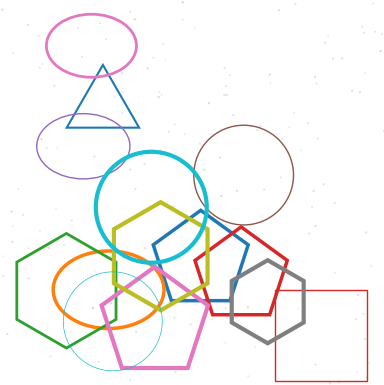[{"shape": "triangle", "thickness": 1.5, "radius": 0.54, "center": [0.267, 0.723]}, {"shape": "pentagon", "thickness": 2.5, "radius": 0.65, "center": [0.521, 0.324]}, {"shape": "oval", "thickness": 2.5, "radius": 0.72, "center": [0.282, 0.247]}, {"shape": "hexagon", "thickness": 2, "radius": 0.74, "center": [0.173, 0.245]}, {"shape": "pentagon", "thickness": 2.5, "radius": 0.63, "center": [0.626, 0.284]}, {"shape": "square", "thickness": 1, "radius": 0.6, "center": [0.833, 0.129]}, {"shape": "oval", "thickness": 1, "radius": 0.61, "center": [0.216, 0.62]}, {"shape": "circle", "thickness": 1, "radius": 0.65, "center": [0.633, 0.545]}, {"shape": "oval", "thickness": 2, "radius": 0.58, "center": [0.237, 0.881]}, {"shape": "pentagon", "thickness": 3, "radius": 0.73, "center": [0.402, 0.162]}, {"shape": "hexagon", "thickness": 3, "radius": 0.54, "center": [0.695, 0.216]}, {"shape": "hexagon", "thickness": 3, "radius": 0.7, "center": [0.417, 0.334]}, {"shape": "circle", "thickness": 0.5, "radius": 0.64, "center": [0.293, 0.165]}, {"shape": "circle", "thickness": 3, "radius": 0.72, "center": [0.393, 0.462]}]